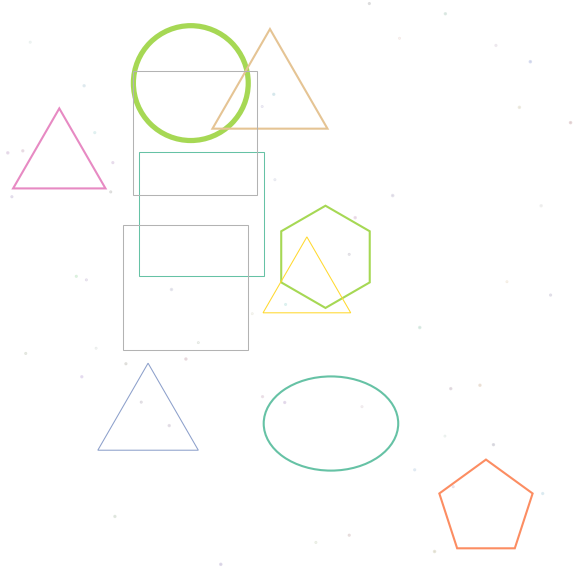[{"shape": "oval", "thickness": 1, "radius": 0.58, "center": [0.573, 0.266]}, {"shape": "square", "thickness": 0.5, "radius": 0.54, "center": [0.349, 0.629]}, {"shape": "pentagon", "thickness": 1, "radius": 0.42, "center": [0.842, 0.118]}, {"shape": "triangle", "thickness": 0.5, "radius": 0.5, "center": [0.256, 0.27]}, {"shape": "triangle", "thickness": 1, "radius": 0.46, "center": [0.103, 0.719]}, {"shape": "circle", "thickness": 2.5, "radius": 0.5, "center": [0.33, 0.855]}, {"shape": "hexagon", "thickness": 1, "radius": 0.44, "center": [0.564, 0.554]}, {"shape": "triangle", "thickness": 0.5, "radius": 0.44, "center": [0.531, 0.501]}, {"shape": "triangle", "thickness": 1, "radius": 0.57, "center": [0.467, 0.834]}, {"shape": "square", "thickness": 0.5, "radius": 0.54, "center": [0.321, 0.501]}, {"shape": "square", "thickness": 0.5, "radius": 0.54, "center": [0.338, 0.769]}]